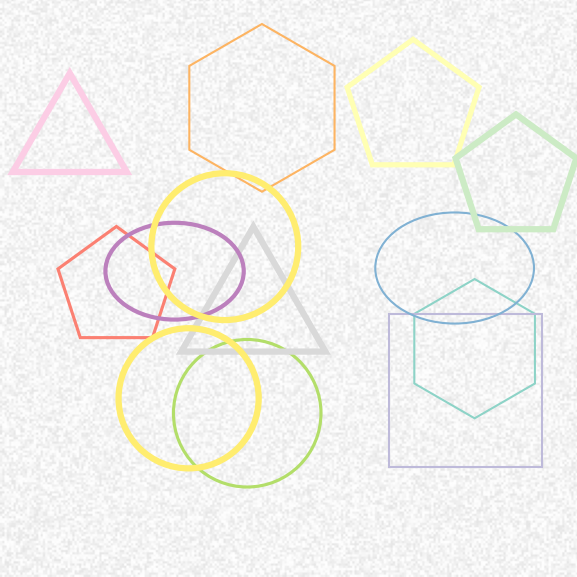[{"shape": "hexagon", "thickness": 1, "radius": 0.6, "center": [0.822, 0.395]}, {"shape": "pentagon", "thickness": 2.5, "radius": 0.6, "center": [0.715, 0.811]}, {"shape": "square", "thickness": 1, "radius": 0.66, "center": [0.806, 0.322]}, {"shape": "pentagon", "thickness": 1.5, "radius": 0.53, "center": [0.202, 0.501]}, {"shape": "oval", "thickness": 1, "radius": 0.69, "center": [0.787, 0.535]}, {"shape": "hexagon", "thickness": 1, "radius": 0.73, "center": [0.454, 0.812]}, {"shape": "circle", "thickness": 1.5, "radius": 0.64, "center": [0.428, 0.284]}, {"shape": "triangle", "thickness": 3, "radius": 0.57, "center": [0.121, 0.758]}, {"shape": "triangle", "thickness": 3, "radius": 0.72, "center": [0.439, 0.462]}, {"shape": "oval", "thickness": 2, "radius": 0.6, "center": [0.302, 0.53]}, {"shape": "pentagon", "thickness": 3, "radius": 0.55, "center": [0.893, 0.691]}, {"shape": "circle", "thickness": 3, "radius": 0.64, "center": [0.389, 0.572]}, {"shape": "circle", "thickness": 3, "radius": 0.61, "center": [0.327, 0.309]}]